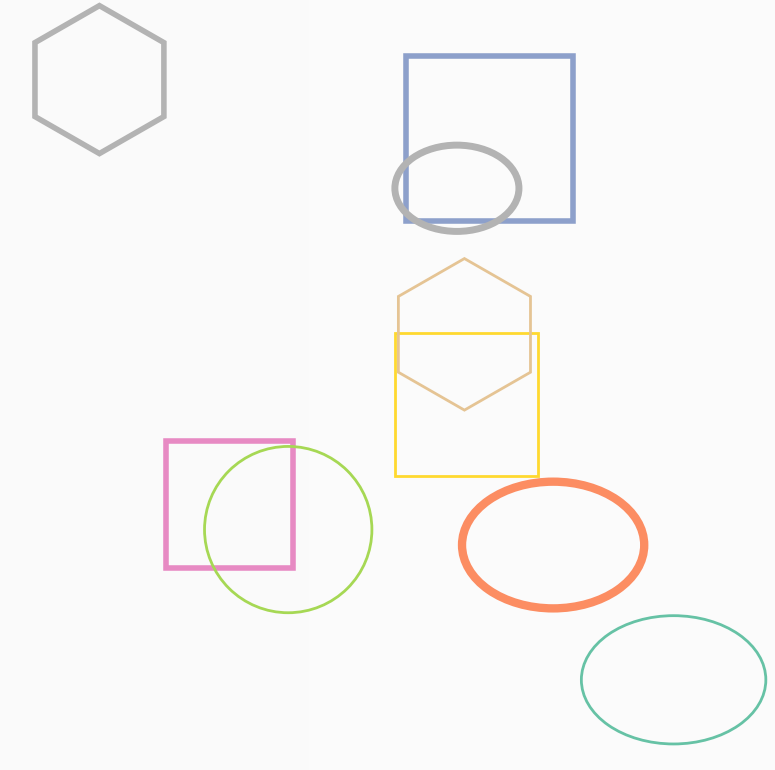[{"shape": "oval", "thickness": 1, "radius": 0.6, "center": [0.869, 0.117]}, {"shape": "oval", "thickness": 3, "radius": 0.59, "center": [0.714, 0.292]}, {"shape": "square", "thickness": 2, "radius": 0.54, "center": [0.632, 0.82]}, {"shape": "square", "thickness": 2, "radius": 0.41, "center": [0.296, 0.345]}, {"shape": "circle", "thickness": 1, "radius": 0.54, "center": [0.372, 0.312]}, {"shape": "square", "thickness": 1, "radius": 0.46, "center": [0.602, 0.475]}, {"shape": "hexagon", "thickness": 1, "radius": 0.49, "center": [0.599, 0.566]}, {"shape": "oval", "thickness": 2.5, "radius": 0.4, "center": [0.59, 0.755]}, {"shape": "hexagon", "thickness": 2, "radius": 0.48, "center": [0.128, 0.897]}]